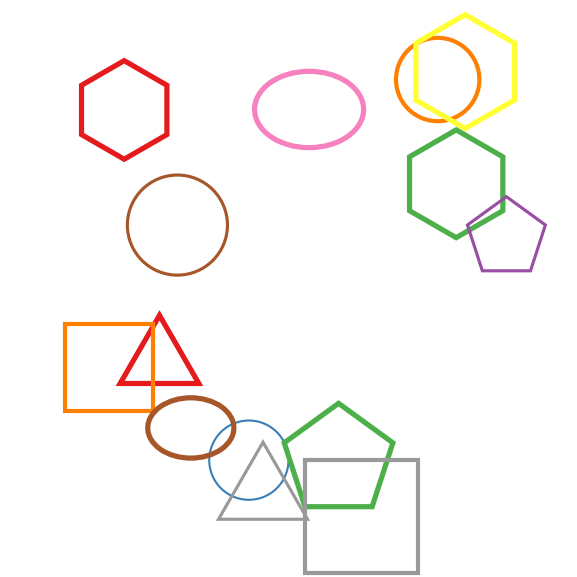[{"shape": "hexagon", "thickness": 2.5, "radius": 0.43, "center": [0.215, 0.809]}, {"shape": "triangle", "thickness": 2.5, "radius": 0.39, "center": [0.276, 0.374]}, {"shape": "circle", "thickness": 1, "radius": 0.34, "center": [0.431, 0.202]}, {"shape": "hexagon", "thickness": 2.5, "radius": 0.47, "center": [0.79, 0.681]}, {"shape": "pentagon", "thickness": 2.5, "radius": 0.49, "center": [0.586, 0.202]}, {"shape": "pentagon", "thickness": 1.5, "radius": 0.35, "center": [0.877, 0.588]}, {"shape": "circle", "thickness": 2, "radius": 0.36, "center": [0.758, 0.861]}, {"shape": "square", "thickness": 2, "radius": 0.38, "center": [0.189, 0.363]}, {"shape": "hexagon", "thickness": 2.5, "radius": 0.49, "center": [0.806, 0.875]}, {"shape": "oval", "thickness": 2.5, "radius": 0.37, "center": [0.33, 0.258]}, {"shape": "circle", "thickness": 1.5, "radius": 0.43, "center": [0.307, 0.609]}, {"shape": "oval", "thickness": 2.5, "radius": 0.47, "center": [0.535, 0.81]}, {"shape": "square", "thickness": 2, "radius": 0.49, "center": [0.627, 0.104]}, {"shape": "triangle", "thickness": 1.5, "radius": 0.44, "center": [0.455, 0.144]}]